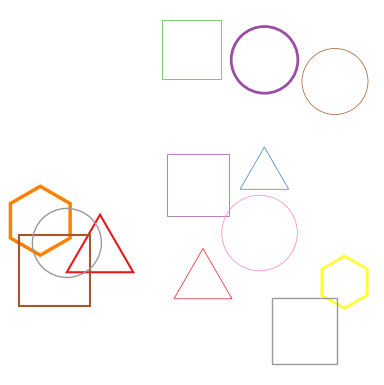[{"shape": "triangle", "thickness": 1.5, "radius": 0.5, "center": [0.26, 0.343]}, {"shape": "triangle", "thickness": 0.5, "radius": 0.44, "center": [0.527, 0.267]}, {"shape": "triangle", "thickness": 0.5, "radius": 0.36, "center": [0.687, 0.545]}, {"shape": "square", "thickness": 0.5, "radius": 0.38, "center": [0.497, 0.872]}, {"shape": "square", "thickness": 0.5, "radius": 0.4, "center": [0.514, 0.52]}, {"shape": "circle", "thickness": 2, "radius": 0.43, "center": [0.687, 0.844]}, {"shape": "hexagon", "thickness": 2.5, "radius": 0.45, "center": [0.105, 0.427]}, {"shape": "hexagon", "thickness": 2, "radius": 0.34, "center": [0.895, 0.267]}, {"shape": "square", "thickness": 1.5, "radius": 0.46, "center": [0.141, 0.298]}, {"shape": "circle", "thickness": 0.5, "radius": 0.43, "center": [0.87, 0.788]}, {"shape": "circle", "thickness": 0.5, "radius": 0.49, "center": [0.674, 0.395]}, {"shape": "circle", "thickness": 1, "radius": 0.45, "center": [0.174, 0.369]}, {"shape": "square", "thickness": 1, "radius": 0.43, "center": [0.791, 0.141]}]